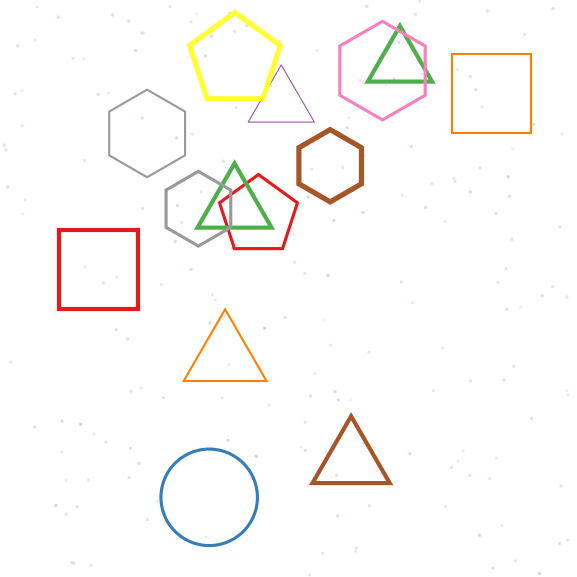[{"shape": "pentagon", "thickness": 1.5, "radius": 0.35, "center": [0.448, 0.626]}, {"shape": "square", "thickness": 2, "radius": 0.34, "center": [0.17, 0.532]}, {"shape": "circle", "thickness": 1.5, "radius": 0.42, "center": [0.362, 0.138]}, {"shape": "triangle", "thickness": 2, "radius": 0.37, "center": [0.406, 0.642]}, {"shape": "triangle", "thickness": 2, "radius": 0.32, "center": [0.693, 0.89]}, {"shape": "triangle", "thickness": 0.5, "radius": 0.33, "center": [0.487, 0.821]}, {"shape": "triangle", "thickness": 1, "radius": 0.41, "center": [0.39, 0.381]}, {"shape": "square", "thickness": 1, "radius": 0.34, "center": [0.85, 0.838]}, {"shape": "pentagon", "thickness": 2.5, "radius": 0.41, "center": [0.407, 0.895]}, {"shape": "triangle", "thickness": 2, "radius": 0.39, "center": [0.608, 0.201]}, {"shape": "hexagon", "thickness": 2.5, "radius": 0.31, "center": [0.572, 0.712]}, {"shape": "hexagon", "thickness": 1.5, "radius": 0.43, "center": [0.662, 0.877]}, {"shape": "hexagon", "thickness": 1.5, "radius": 0.32, "center": [0.344, 0.638]}, {"shape": "hexagon", "thickness": 1, "radius": 0.38, "center": [0.255, 0.768]}]